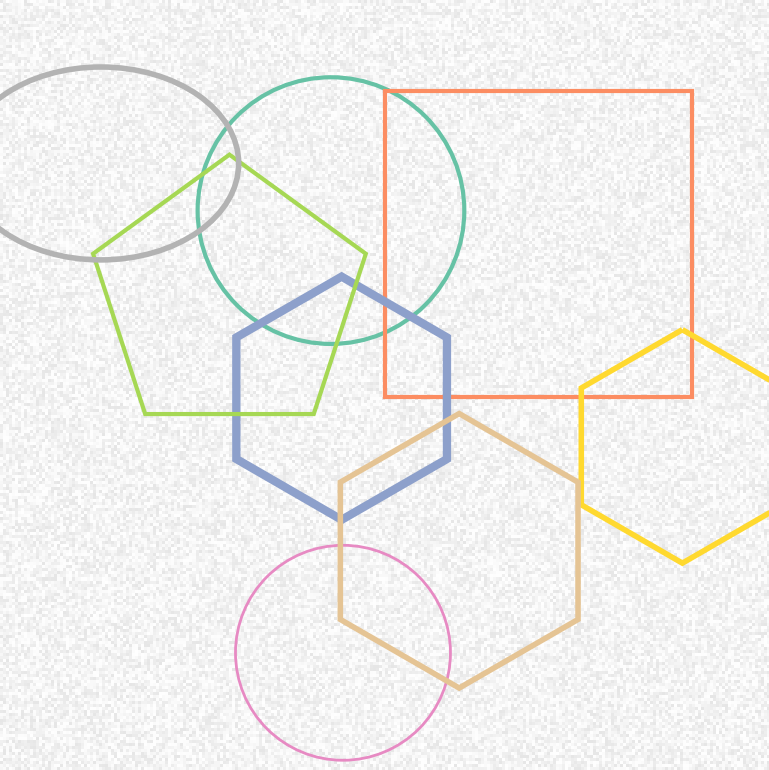[{"shape": "circle", "thickness": 1.5, "radius": 0.87, "center": [0.43, 0.726]}, {"shape": "square", "thickness": 1.5, "radius": 0.99, "center": [0.699, 0.683]}, {"shape": "hexagon", "thickness": 3, "radius": 0.79, "center": [0.444, 0.483]}, {"shape": "circle", "thickness": 1, "radius": 0.7, "center": [0.445, 0.152]}, {"shape": "pentagon", "thickness": 1.5, "radius": 0.93, "center": [0.298, 0.613]}, {"shape": "hexagon", "thickness": 2, "radius": 0.76, "center": [0.886, 0.42]}, {"shape": "hexagon", "thickness": 2, "radius": 0.89, "center": [0.596, 0.285]}, {"shape": "oval", "thickness": 2, "radius": 0.89, "center": [0.131, 0.788]}]